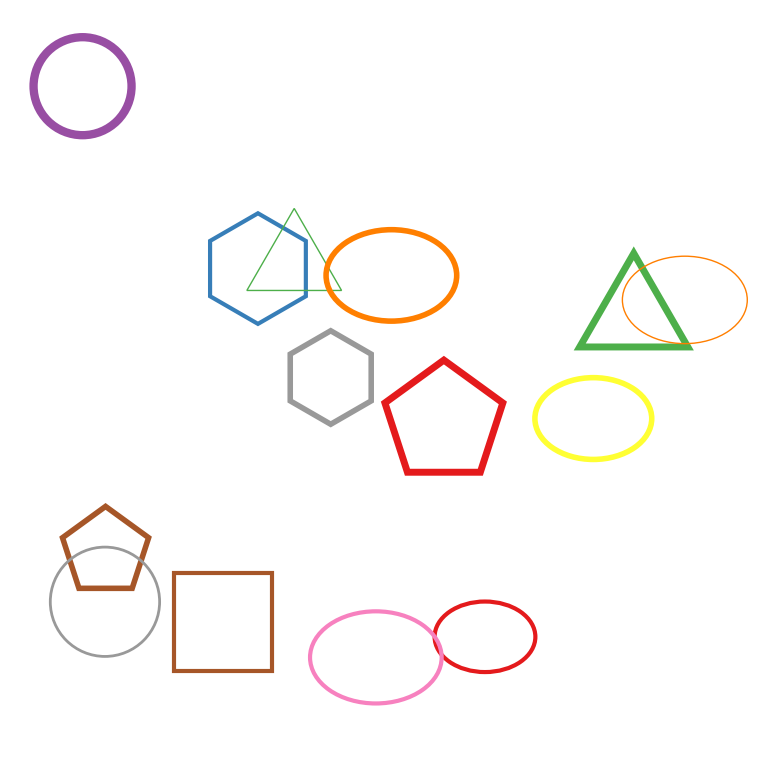[{"shape": "pentagon", "thickness": 2.5, "radius": 0.4, "center": [0.576, 0.452]}, {"shape": "oval", "thickness": 1.5, "radius": 0.33, "center": [0.63, 0.173]}, {"shape": "hexagon", "thickness": 1.5, "radius": 0.36, "center": [0.335, 0.651]}, {"shape": "triangle", "thickness": 0.5, "radius": 0.36, "center": [0.382, 0.658]}, {"shape": "triangle", "thickness": 2.5, "radius": 0.41, "center": [0.823, 0.59]}, {"shape": "circle", "thickness": 3, "radius": 0.32, "center": [0.107, 0.888]}, {"shape": "oval", "thickness": 2, "radius": 0.42, "center": [0.508, 0.642]}, {"shape": "oval", "thickness": 0.5, "radius": 0.41, "center": [0.889, 0.611]}, {"shape": "oval", "thickness": 2, "radius": 0.38, "center": [0.771, 0.456]}, {"shape": "square", "thickness": 1.5, "radius": 0.32, "center": [0.289, 0.192]}, {"shape": "pentagon", "thickness": 2, "radius": 0.29, "center": [0.137, 0.284]}, {"shape": "oval", "thickness": 1.5, "radius": 0.43, "center": [0.488, 0.146]}, {"shape": "hexagon", "thickness": 2, "radius": 0.3, "center": [0.43, 0.51]}, {"shape": "circle", "thickness": 1, "radius": 0.35, "center": [0.136, 0.218]}]